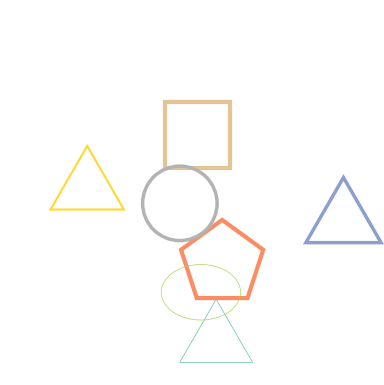[{"shape": "triangle", "thickness": 0.5, "radius": 0.55, "center": [0.561, 0.113]}, {"shape": "pentagon", "thickness": 3, "radius": 0.56, "center": [0.577, 0.317]}, {"shape": "triangle", "thickness": 2.5, "radius": 0.56, "center": [0.892, 0.426]}, {"shape": "oval", "thickness": 0.5, "radius": 0.52, "center": [0.522, 0.241]}, {"shape": "triangle", "thickness": 1.5, "radius": 0.55, "center": [0.227, 0.511]}, {"shape": "square", "thickness": 3, "radius": 0.43, "center": [0.513, 0.65]}, {"shape": "circle", "thickness": 2.5, "radius": 0.48, "center": [0.467, 0.472]}]